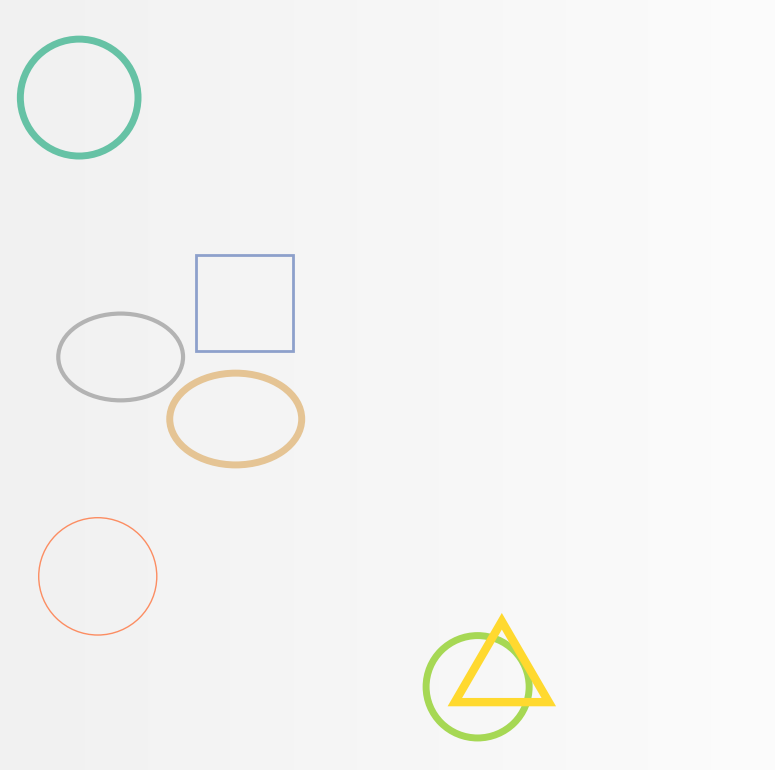[{"shape": "circle", "thickness": 2.5, "radius": 0.38, "center": [0.102, 0.873]}, {"shape": "circle", "thickness": 0.5, "radius": 0.38, "center": [0.126, 0.251]}, {"shape": "square", "thickness": 1, "radius": 0.31, "center": [0.316, 0.607]}, {"shape": "circle", "thickness": 2.5, "radius": 0.33, "center": [0.616, 0.108]}, {"shape": "triangle", "thickness": 3, "radius": 0.35, "center": [0.648, 0.123]}, {"shape": "oval", "thickness": 2.5, "radius": 0.43, "center": [0.304, 0.456]}, {"shape": "oval", "thickness": 1.5, "radius": 0.4, "center": [0.156, 0.536]}]